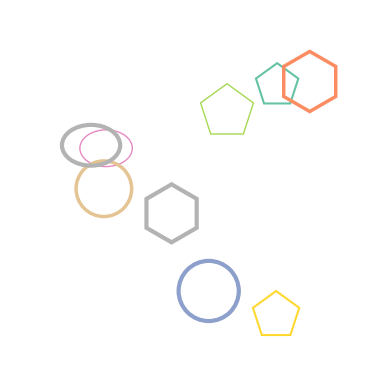[{"shape": "pentagon", "thickness": 1.5, "radius": 0.29, "center": [0.72, 0.778]}, {"shape": "hexagon", "thickness": 2.5, "radius": 0.39, "center": [0.804, 0.788]}, {"shape": "circle", "thickness": 3, "radius": 0.39, "center": [0.542, 0.244]}, {"shape": "oval", "thickness": 1, "radius": 0.34, "center": [0.276, 0.615]}, {"shape": "pentagon", "thickness": 1, "radius": 0.36, "center": [0.59, 0.71]}, {"shape": "pentagon", "thickness": 1.5, "radius": 0.32, "center": [0.717, 0.181]}, {"shape": "circle", "thickness": 2.5, "radius": 0.36, "center": [0.27, 0.51]}, {"shape": "hexagon", "thickness": 3, "radius": 0.38, "center": [0.446, 0.446]}, {"shape": "oval", "thickness": 3, "radius": 0.38, "center": [0.237, 0.623]}]